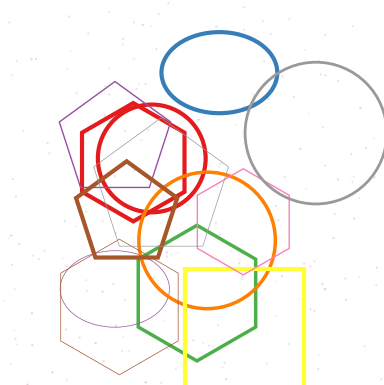[{"shape": "hexagon", "thickness": 3, "radius": 0.77, "center": [0.346, 0.579]}, {"shape": "circle", "thickness": 3, "radius": 0.7, "center": [0.394, 0.588]}, {"shape": "oval", "thickness": 3, "radius": 0.75, "center": [0.57, 0.811]}, {"shape": "hexagon", "thickness": 2.5, "radius": 0.88, "center": [0.512, 0.239]}, {"shape": "pentagon", "thickness": 1, "radius": 0.76, "center": [0.299, 0.636]}, {"shape": "oval", "thickness": 0.5, "radius": 0.71, "center": [0.298, 0.249]}, {"shape": "circle", "thickness": 2.5, "radius": 0.89, "center": [0.538, 0.376]}, {"shape": "square", "thickness": 3, "radius": 0.77, "center": [0.636, 0.147]}, {"shape": "hexagon", "thickness": 0.5, "radius": 0.88, "center": [0.31, 0.203]}, {"shape": "pentagon", "thickness": 3, "radius": 0.69, "center": [0.329, 0.443]}, {"shape": "hexagon", "thickness": 1, "radius": 0.69, "center": [0.632, 0.424]}, {"shape": "pentagon", "thickness": 0.5, "radius": 0.92, "center": [0.418, 0.51]}, {"shape": "circle", "thickness": 2, "radius": 0.92, "center": [0.821, 0.654]}]